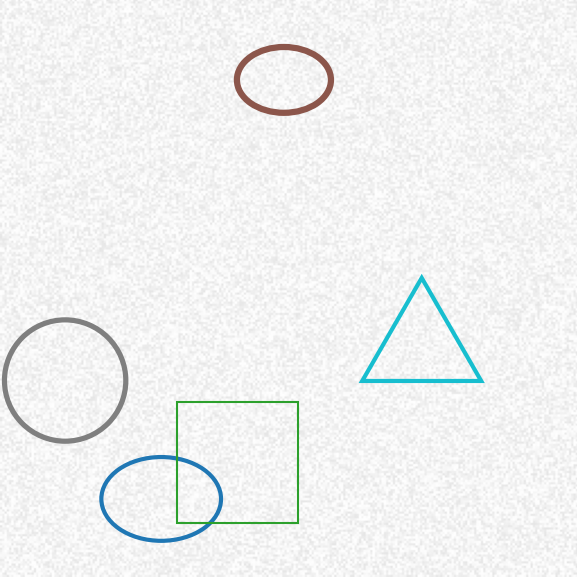[{"shape": "oval", "thickness": 2, "radius": 0.52, "center": [0.279, 0.135]}, {"shape": "square", "thickness": 1, "radius": 0.52, "center": [0.411, 0.198]}, {"shape": "oval", "thickness": 3, "radius": 0.41, "center": [0.492, 0.861]}, {"shape": "circle", "thickness": 2.5, "radius": 0.53, "center": [0.113, 0.34]}, {"shape": "triangle", "thickness": 2, "radius": 0.59, "center": [0.73, 0.399]}]